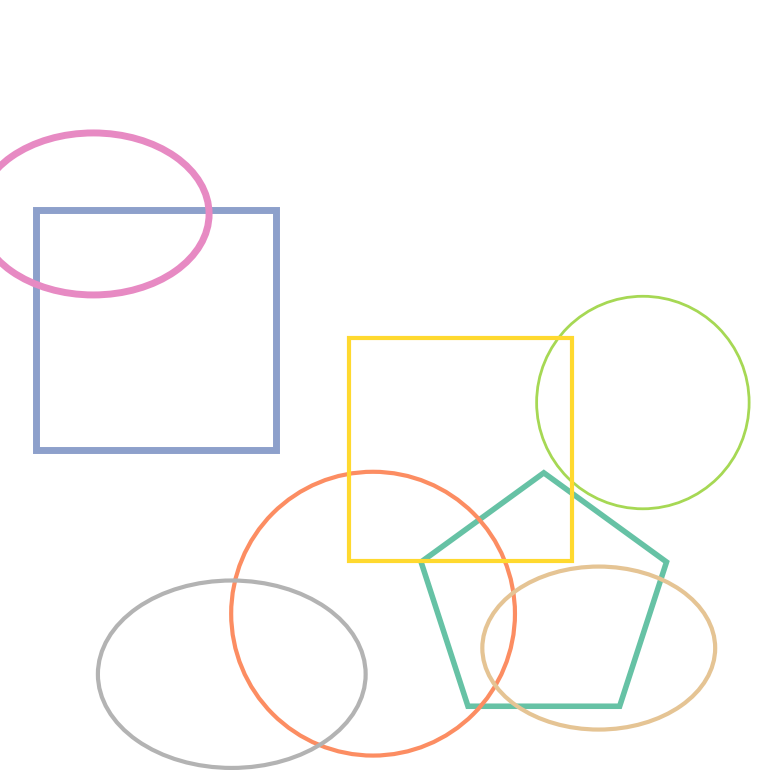[{"shape": "pentagon", "thickness": 2, "radius": 0.84, "center": [0.706, 0.218]}, {"shape": "circle", "thickness": 1.5, "radius": 0.92, "center": [0.485, 0.203]}, {"shape": "square", "thickness": 2.5, "radius": 0.78, "center": [0.203, 0.572]}, {"shape": "oval", "thickness": 2.5, "radius": 0.75, "center": [0.121, 0.722]}, {"shape": "circle", "thickness": 1, "radius": 0.69, "center": [0.835, 0.477]}, {"shape": "square", "thickness": 1.5, "radius": 0.72, "center": [0.598, 0.417]}, {"shape": "oval", "thickness": 1.5, "radius": 0.76, "center": [0.778, 0.158]}, {"shape": "oval", "thickness": 1.5, "radius": 0.87, "center": [0.301, 0.124]}]